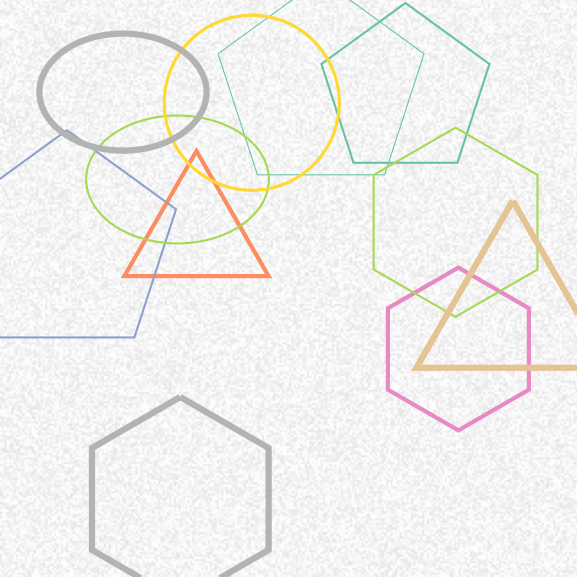[{"shape": "pentagon", "thickness": 1, "radius": 0.76, "center": [0.702, 0.841]}, {"shape": "pentagon", "thickness": 0.5, "radius": 0.94, "center": [0.556, 0.848]}, {"shape": "triangle", "thickness": 2, "radius": 0.72, "center": [0.34, 0.593]}, {"shape": "pentagon", "thickness": 1, "radius": 0.99, "center": [0.116, 0.575]}, {"shape": "hexagon", "thickness": 2, "radius": 0.7, "center": [0.794, 0.395]}, {"shape": "oval", "thickness": 1, "radius": 0.79, "center": [0.307, 0.688]}, {"shape": "hexagon", "thickness": 1, "radius": 0.82, "center": [0.789, 0.614]}, {"shape": "circle", "thickness": 1.5, "radius": 0.76, "center": [0.436, 0.821]}, {"shape": "triangle", "thickness": 3, "radius": 0.96, "center": [0.888, 0.459]}, {"shape": "oval", "thickness": 3, "radius": 0.72, "center": [0.213, 0.84]}, {"shape": "hexagon", "thickness": 3, "radius": 0.88, "center": [0.312, 0.135]}]